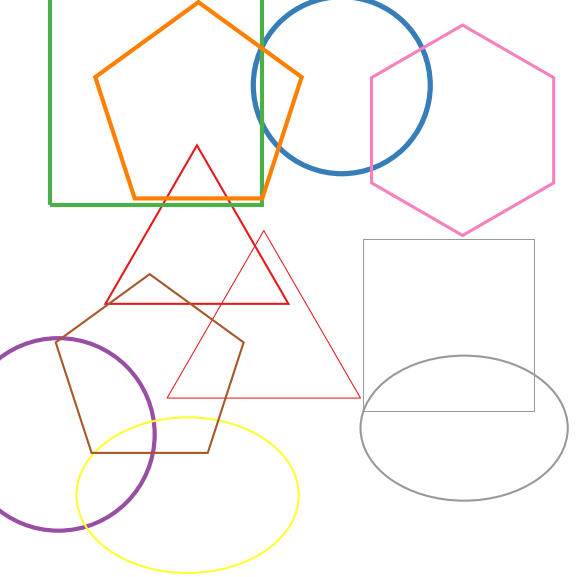[{"shape": "triangle", "thickness": 1, "radius": 0.91, "center": [0.341, 0.564]}, {"shape": "triangle", "thickness": 0.5, "radius": 0.97, "center": [0.457, 0.407]}, {"shape": "circle", "thickness": 2.5, "radius": 0.77, "center": [0.592, 0.852]}, {"shape": "square", "thickness": 2, "radius": 0.92, "center": [0.27, 0.827]}, {"shape": "circle", "thickness": 2, "radius": 0.83, "center": [0.101, 0.247]}, {"shape": "pentagon", "thickness": 2, "radius": 0.94, "center": [0.344, 0.808]}, {"shape": "oval", "thickness": 1, "radius": 0.96, "center": [0.325, 0.142]}, {"shape": "pentagon", "thickness": 1, "radius": 0.86, "center": [0.259, 0.353]}, {"shape": "hexagon", "thickness": 1.5, "radius": 0.91, "center": [0.801, 0.774]}, {"shape": "square", "thickness": 0.5, "radius": 0.74, "center": [0.776, 0.436]}, {"shape": "oval", "thickness": 1, "radius": 0.9, "center": [0.804, 0.258]}]